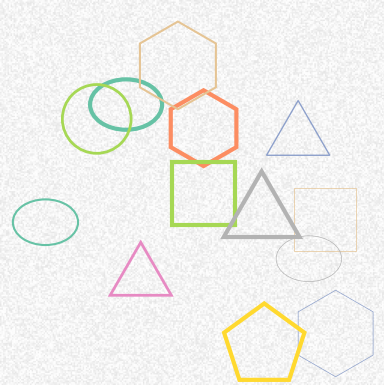[{"shape": "oval", "thickness": 3, "radius": 0.47, "center": [0.328, 0.728]}, {"shape": "oval", "thickness": 1.5, "radius": 0.42, "center": [0.118, 0.423]}, {"shape": "hexagon", "thickness": 3, "radius": 0.49, "center": [0.529, 0.667]}, {"shape": "triangle", "thickness": 1, "radius": 0.47, "center": [0.774, 0.644]}, {"shape": "hexagon", "thickness": 0.5, "radius": 0.56, "center": [0.872, 0.134]}, {"shape": "triangle", "thickness": 2, "radius": 0.46, "center": [0.366, 0.279]}, {"shape": "square", "thickness": 3, "radius": 0.41, "center": [0.528, 0.498]}, {"shape": "circle", "thickness": 2, "radius": 0.45, "center": [0.251, 0.691]}, {"shape": "pentagon", "thickness": 3, "radius": 0.55, "center": [0.686, 0.102]}, {"shape": "hexagon", "thickness": 1.5, "radius": 0.57, "center": [0.462, 0.83]}, {"shape": "square", "thickness": 0.5, "radius": 0.41, "center": [0.843, 0.429]}, {"shape": "triangle", "thickness": 3, "radius": 0.57, "center": [0.68, 0.441]}, {"shape": "oval", "thickness": 0.5, "radius": 0.42, "center": [0.802, 0.328]}]